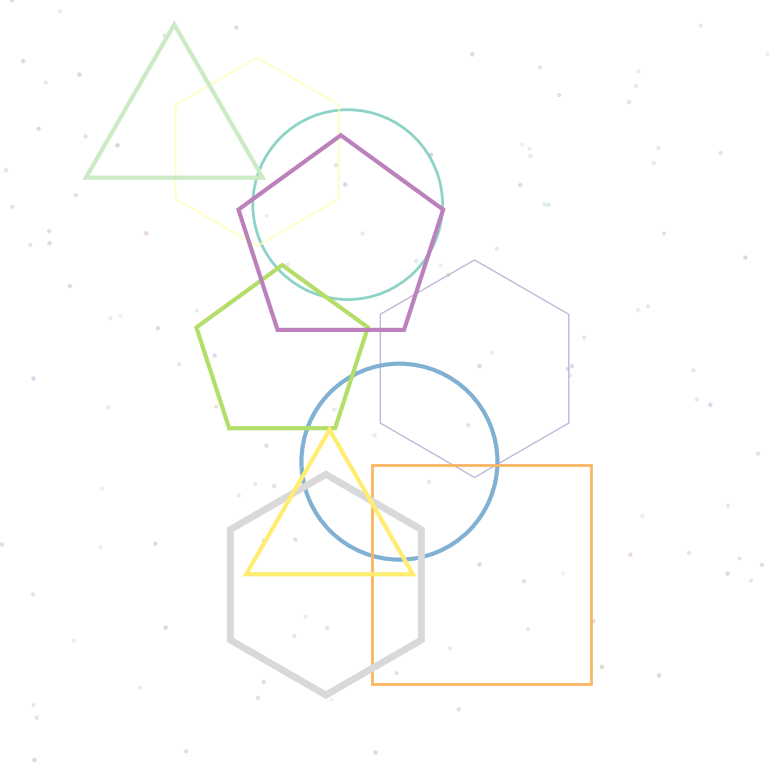[{"shape": "circle", "thickness": 1, "radius": 0.62, "center": [0.452, 0.734]}, {"shape": "hexagon", "thickness": 0.5, "radius": 0.61, "center": [0.334, 0.803]}, {"shape": "hexagon", "thickness": 0.5, "radius": 0.71, "center": [0.616, 0.521]}, {"shape": "circle", "thickness": 1.5, "radius": 0.64, "center": [0.519, 0.4]}, {"shape": "square", "thickness": 1, "radius": 0.71, "center": [0.625, 0.254]}, {"shape": "pentagon", "thickness": 1.5, "radius": 0.59, "center": [0.366, 0.539]}, {"shape": "hexagon", "thickness": 2.5, "radius": 0.72, "center": [0.423, 0.241]}, {"shape": "pentagon", "thickness": 1.5, "radius": 0.7, "center": [0.443, 0.685]}, {"shape": "triangle", "thickness": 1.5, "radius": 0.66, "center": [0.226, 0.836]}, {"shape": "triangle", "thickness": 1.5, "radius": 0.63, "center": [0.428, 0.317]}]